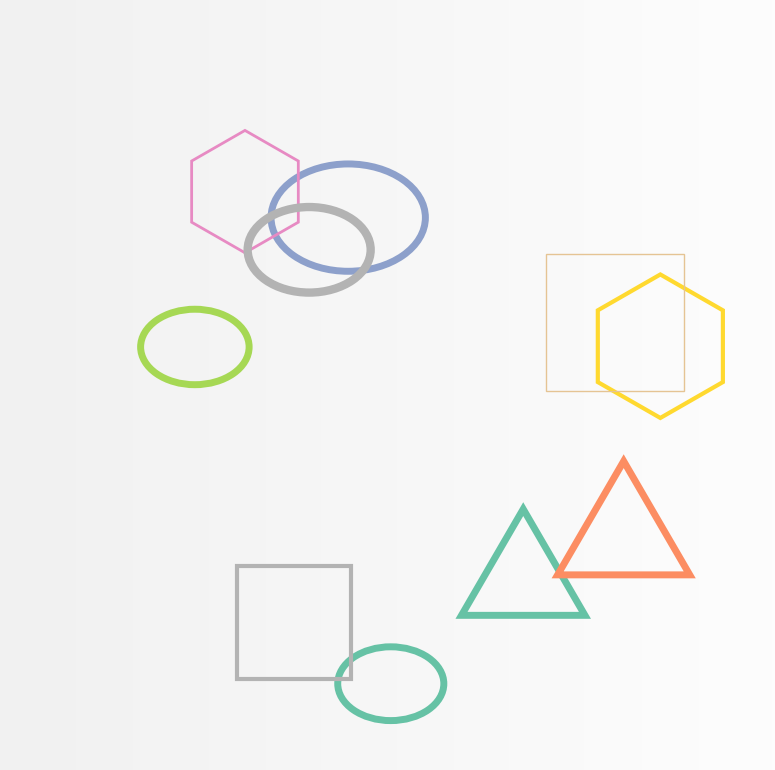[{"shape": "triangle", "thickness": 2.5, "radius": 0.46, "center": [0.675, 0.247]}, {"shape": "oval", "thickness": 2.5, "radius": 0.34, "center": [0.504, 0.112]}, {"shape": "triangle", "thickness": 2.5, "radius": 0.49, "center": [0.805, 0.303]}, {"shape": "oval", "thickness": 2.5, "radius": 0.5, "center": [0.449, 0.717]}, {"shape": "hexagon", "thickness": 1, "radius": 0.4, "center": [0.316, 0.751]}, {"shape": "oval", "thickness": 2.5, "radius": 0.35, "center": [0.251, 0.549]}, {"shape": "hexagon", "thickness": 1.5, "radius": 0.47, "center": [0.852, 0.55]}, {"shape": "square", "thickness": 0.5, "radius": 0.44, "center": [0.793, 0.581]}, {"shape": "oval", "thickness": 3, "radius": 0.4, "center": [0.399, 0.676]}, {"shape": "square", "thickness": 1.5, "radius": 0.37, "center": [0.379, 0.191]}]